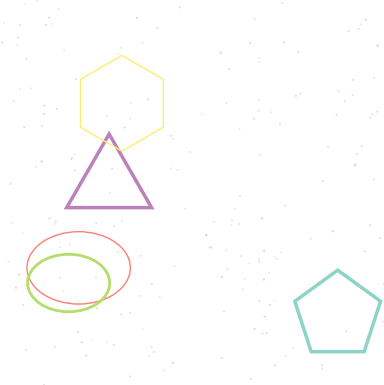[{"shape": "pentagon", "thickness": 2.5, "radius": 0.59, "center": [0.877, 0.181]}, {"shape": "oval", "thickness": 1, "radius": 0.67, "center": [0.204, 0.304]}, {"shape": "oval", "thickness": 2, "radius": 0.53, "center": [0.178, 0.265]}, {"shape": "triangle", "thickness": 2.5, "radius": 0.64, "center": [0.283, 0.524]}, {"shape": "hexagon", "thickness": 1, "radius": 0.62, "center": [0.317, 0.732]}]